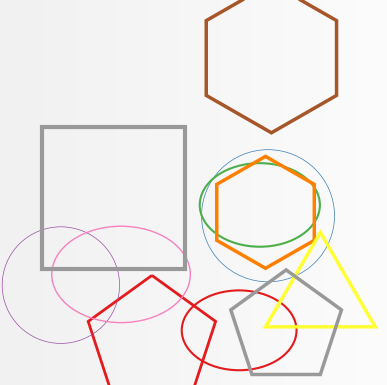[{"shape": "pentagon", "thickness": 2, "radius": 0.86, "center": [0.392, 0.112]}, {"shape": "oval", "thickness": 1.5, "radius": 0.74, "center": [0.617, 0.142]}, {"shape": "circle", "thickness": 0.5, "radius": 0.86, "center": [0.692, 0.44]}, {"shape": "oval", "thickness": 1.5, "radius": 0.78, "center": [0.67, 0.468]}, {"shape": "circle", "thickness": 0.5, "radius": 0.76, "center": [0.157, 0.259]}, {"shape": "hexagon", "thickness": 2.5, "radius": 0.73, "center": [0.685, 0.448]}, {"shape": "triangle", "thickness": 2.5, "radius": 0.82, "center": [0.827, 0.233]}, {"shape": "hexagon", "thickness": 2.5, "radius": 0.97, "center": [0.7, 0.849]}, {"shape": "oval", "thickness": 1, "radius": 0.89, "center": [0.312, 0.287]}, {"shape": "pentagon", "thickness": 2.5, "radius": 0.75, "center": [0.738, 0.149]}, {"shape": "square", "thickness": 3, "radius": 0.92, "center": [0.294, 0.486]}]